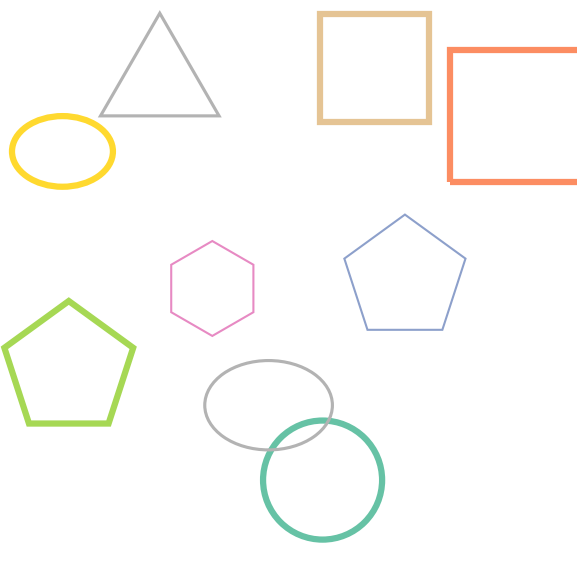[{"shape": "circle", "thickness": 3, "radius": 0.52, "center": [0.559, 0.168]}, {"shape": "square", "thickness": 3, "radius": 0.57, "center": [0.893, 0.798]}, {"shape": "pentagon", "thickness": 1, "radius": 0.55, "center": [0.701, 0.517]}, {"shape": "hexagon", "thickness": 1, "radius": 0.41, "center": [0.368, 0.5]}, {"shape": "pentagon", "thickness": 3, "radius": 0.59, "center": [0.119, 0.361]}, {"shape": "oval", "thickness": 3, "radius": 0.44, "center": [0.108, 0.737]}, {"shape": "square", "thickness": 3, "radius": 0.47, "center": [0.648, 0.882]}, {"shape": "oval", "thickness": 1.5, "radius": 0.55, "center": [0.465, 0.297]}, {"shape": "triangle", "thickness": 1.5, "radius": 0.59, "center": [0.277, 0.858]}]